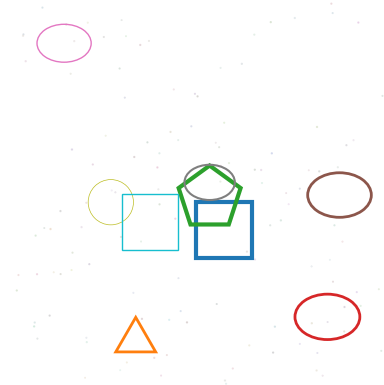[{"shape": "square", "thickness": 3, "radius": 0.37, "center": [0.581, 0.402]}, {"shape": "triangle", "thickness": 2, "radius": 0.3, "center": [0.353, 0.116]}, {"shape": "pentagon", "thickness": 3, "radius": 0.42, "center": [0.544, 0.485]}, {"shape": "oval", "thickness": 2, "radius": 0.42, "center": [0.85, 0.177]}, {"shape": "oval", "thickness": 2, "radius": 0.41, "center": [0.882, 0.493]}, {"shape": "oval", "thickness": 1, "radius": 0.35, "center": [0.166, 0.888]}, {"shape": "oval", "thickness": 1.5, "radius": 0.33, "center": [0.545, 0.526]}, {"shape": "circle", "thickness": 0.5, "radius": 0.29, "center": [0.288, 0.475]}, {"shape": "square", "thickness": 1, "radius": 0.36, "center": [0.389, 0.424]}]